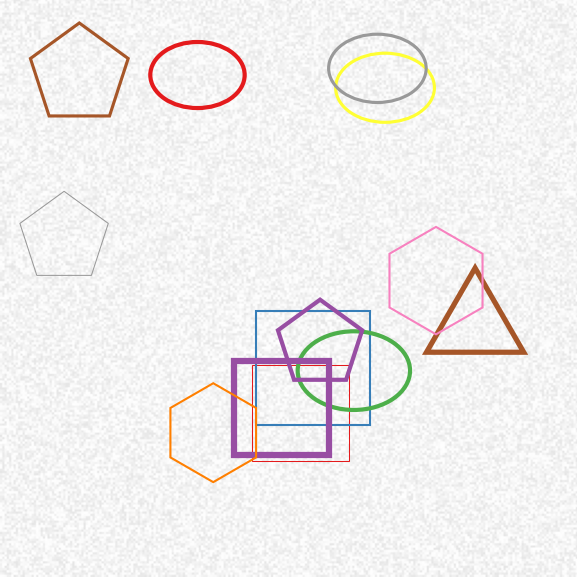[{"shape": "oval", "thickness": 2, "radius": 0.41, "center": [0.342, 0.869]}, {"shape": "square", "thickness": 0.5, "radius": 0.42, "center": [0.52, 0.284]}, {"shape": "square", "thickness": 1, "radius": 0.5, "center": [0.542, 0.362]}, {"shape": "oval", "thickness": 2, "radius": 0.49, "center": [0.613, 0.357]}, {"shape": "square", "thickness": 3, "radius": 0.41, "center": [0.487, 0.293]}, {"shape": "pentagon", "thickness": 2, "radius": 0.38, "center": [0.554, 0.404]}, {"shape": "hexagon", "thickness": 1, "radius": 0.43, "center": [0.369, 0.25]}, {"shape": "oval", "thickness": 1.5, "radius": 0.43, "center": [0.667, 0.847]}, {"shape": "triangle", "thickness": 2.5, "radius": 0.49, "center": [0.823, 0.438]}, {"shape": "pentagon", "thickness": 1.5, "radius": 0.44, "center": [0.137, 0.87]}, {"shape": "hexagon", "thickness": 1, "radius": 0.47, "center": [0.755, 0.513]}, {"shape": "pentagon", "thickness": 0.5, "radius": 0.4, "center": [0.111, 0.587]}, {"shape": "oval", "thickness": 1.5, "radius": 0.42, "center": [0.654, 0.881]}]